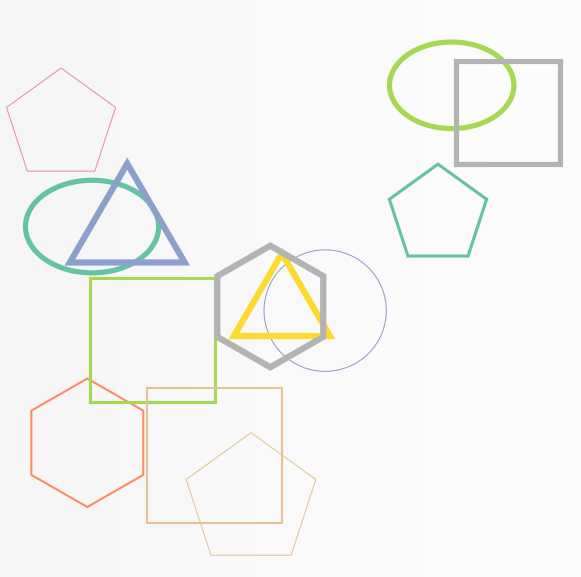[{"shape": "oval", "thickness": 2.5, "radius": 0.57, "center": [0.158, 0.607]}, {"shape": "pentagon", "thickness": 1.5, "radius": 0.44, "center": [0.754, 0.627]}, {"shape": "hexagon", "thickness": 1, "radius": 0.56, "center": [0.15, 0.232]}, {"shape": "circle", "thickness": 0.5, "radius": 0.53, "center": [0.559, 0.461]}, {"shape": "triangle", "thickness": 3, "radius": 0.57, "center": [0.219, 0.602]}, {"shape": "pentagon", "thickness": 0.5, "radius": 0.49, "center": [0.105, 0.783]}, {"shape": "square", "thickness": 1.5, "radius": 0.54, "center": [0.263, 0.411]}, {"shape": "oval", "thickness": 2.5, "radius": 0.54, "center": [0.777, 0.851]}, {"shape": "triangle", "thickness": 3, "radius": 0.48, "center": [0.485, 0.465]}, {"shape": "square", "thickness": 1, "radius": 0.58, "center": [0.369, 0.21]}, {"shape": "pentagon", "thickness": 0.5, "radius": 0.59, "center": [0.432, 0.133]}, {"shape": "hexagon", "thickness": 3, "radius": 0.53, "center": [0.465, 0.468]}, {"shape": "square", "thickness": 2.5, "radius": 0.45, "center": [0.874, 0.804]}]